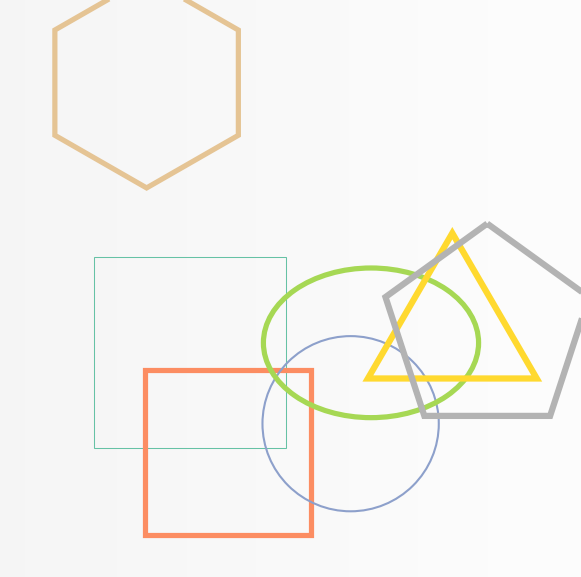[{"shape": "square", "thickness": 0.5, "radius": 0.83, "center": [0.327, 0.389]}, {"shape": "square", "thickness": 2.5, "radius": 0.71, "center": [0.392, 0.216]}, {"shape": "circle", "thickness": 1, "radius": 0.76, "center": [0.603, 0.265]}, {"shape": "oval", "thickness": 2.5, "radius": 0.93, "center": [0.638, 0.405]}, {"shape": "triangle", "thickness": 3, "radius": 0.84, "center": [0.778, 0.428]}, {"shape": "hexagon", "thickness": 2.5, "radius": 0.91, "center": [0.252, 0.856]}, {"shape": "pentagon", "thickness": 3, "radius": 0.92, "center": [0.838, 0.428]}]